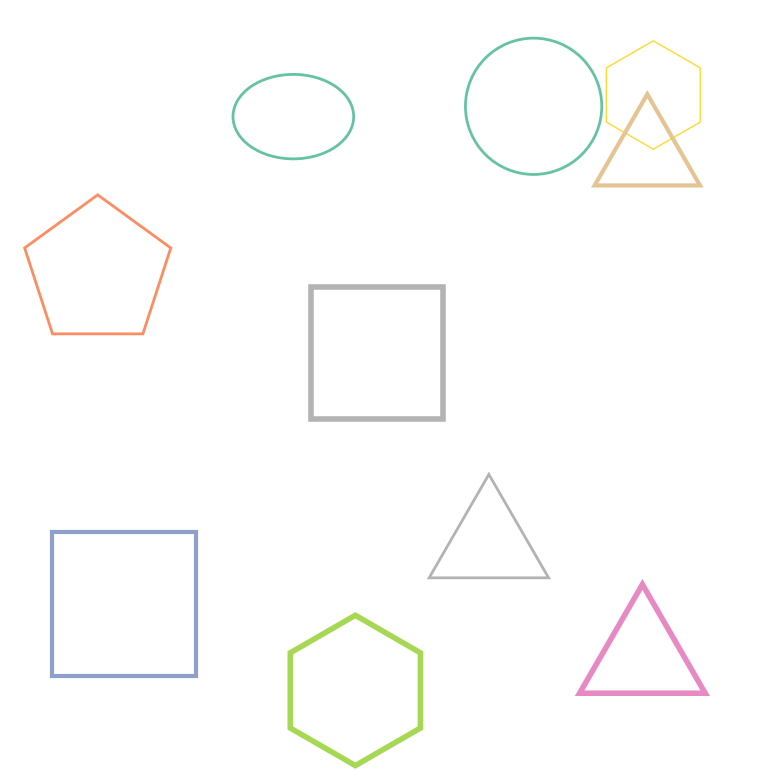[{"shape": "circle", "thickness": 1, "radius": 0.44, "center": [0.693, 0.862]}, {"shape": "oval", "thickness": 1, "radius": 0.39, "center": [0.381, 0.849]}, {"shape": "pentagon", "thickness": 1, "radius": 0.5, "center": [0.127, 0.647]}, {"shape": "square", "thickness": 1.5, "radius": 0.47, "center": [0.161, 0.216]}, {"shape": "triangle", "thickness": 2, "radius": 0.47, "center": [0.834, 0.147]}, {"shape": "hexagon", "thickness": 2, "radius": 0.49, "center": [0.462, 0.103]}, {"shape": "hexagon", "thickness": 0.5, "radius": 0.35, "center": [0.848, 0.877]}, {"shape": "triangle", "thickness": 1.5, "radius": 0.39, "center": [0.841, 0.799]}, {"shape": "triangle", "thickness": 1, "radius": 0.45, "center": [0.635, 0.294]}, {"shape": "square", "thickness": 2, "radius": 0.43, "center": [0.49, 0.541]}]